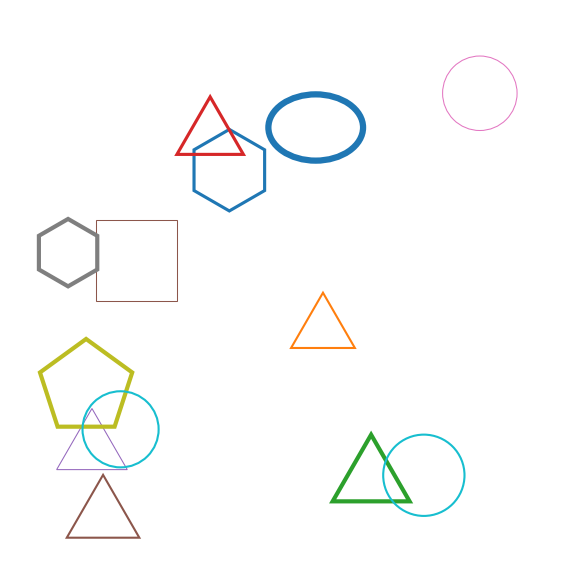[{"shape": "hexagon", "thickness": 1.5, "radius": 0.35, "center": [0.397, 0.704]}, {"shape": "oval", "thickness": 3, "radius": 0.41, "center": [0.547, 0.778]}, {"shape": "triangle", "thickness": 1, "radius": 0.32, "center": [0.559, 0.428]}, {"shape": "triangle", "thickness": 2, "radius": 0.38, "center": [0.643, 0.169]}, {"shape": "triangle", "thickness": 1.5, "radius": 0.33, "center": [0.364, 0.765]}, {"shape": "triangle", "thickness": 0.5, "radius": 0.35, "center": [0.159, 0.221]}, {"shape": "triangle", "thickness": 1, "radius": 0.36, "center": [0.178, 0.104]}, {"shape": "square", "thickness": 0.5, "radius": 0.35, "center": [0.237, 0.549]}, {"shape": "circle", "thickness": 0.5, "radius": 0.32, "center": [0.831, 0.838]}, {"shape": "hexagon", "thickness": 2, "radius": 0.29, "center": [0.118, 0.562]}, {"shape": "pentagon", "thickness": 2, "radius": 0.42, "center": [0.149, 0.328]}, {"shape": "circle", "thickness": 1, "radius": 0.33, "center": [0.209, 0.256]}, {"shape": "circle", "thickness": 1, "radius": 0.35, "center": [0.734, 0.176]}]